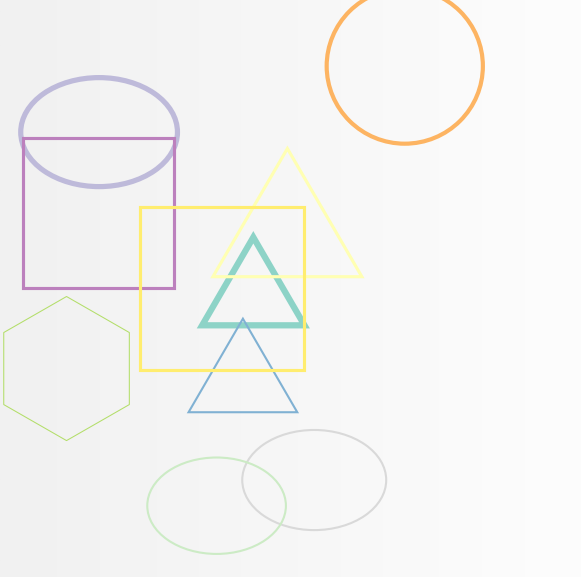[{"shape": "triangle", "thickness": 3, "radius": 0.51, "center": [0.436, 0.487]}, {"shape": "triangle", "thickness": 1.5, "radius": 0.74, "center": [0.494, 0.594]}, {"shape": "oval", "thickness": 2.5, "radius": 0.67, "center": [0.17, 0.77]}, {"shape": "triangle", "thickness": 1, "radius": 0.54, "center": [0.418, 0.339]}, {"shape": "circle", "thickness": 2, "radius": 0.67, "center": [0.696, 0.885]}, {"shape": "hexagon", "thickness": 0.5, "radius": 0.62, "center": [0.114, 0.361]}, {"shape": "oval", "thickness": 1, "radius": 0.62, "center": [0.541, 0.168]}, {"shape": "square", "thickness": 1.5, "radius": 0.65, "center": [0.17, 0.631]}, {"shape": "oval", "thickness": 1, "radius": 0.6, "center": [0.373, 0.123]}, {"shape": "square", "thickness": 1.5, "radius": 0.71, "center": [0.382, 0.499]}]